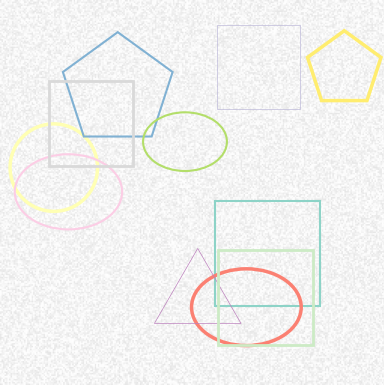[{"shape": "square", "thickness": 1.5, "radius": 0.68, "center": [0.695, 0.341]}, {"shape": "circle", "thickness": 2.5, "radius": 0.57, "center": [0.14, 0.565]}, {"shape": "square", "thickness": 0.5, "radius": 0.54, "center": [0.672, 0.826]}, {"shape": "oval", "thickness": 2.5, "radius": 0.71, "center": [0.64, 0.202]}, {"shape": "pentagon", "thickness": 1.5, "radius": 0.75, "center": [0.306, 0.767]}, {"shape": "oval", "thickness": 1.5, "radius": 0.54, "center": [0.481, 0.632]}, {"shape": "oval", "thickness": 1.5, "radius": 0.7, "center": [0.178, 0.502]}, {"shape": "square", "thickness": 2, "radius": 0.55, "center": [0.236, 0.679]}, {"shape": "triangle", "thickness": 0.5, "radius": 0.65, "center": [0.514, 0.225]}, {"shape": "square", "thickness": 2, "radius": 0.62, "center": [0.69, 0.227]}, {"shape": "pentagon", "thickness": 2.5, "radius": 0.5, "center": [0.894, 0.82]}]